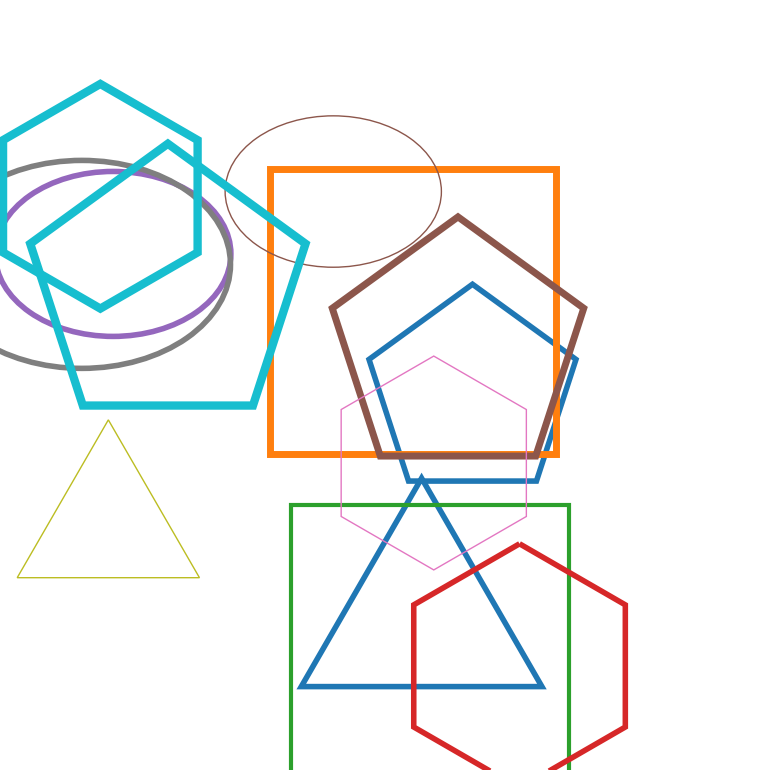[{"shape": "pentagon", "thickness": 2, "radius": 0.71, "center": [0.614, 0.49]}, {"shape": "triangle", "thickness": 2, "radius": 0.9, "center": [0.548, 0.199]}, {"shape": "square", "thickness": 2.5, "radius": 0.93, "center": [0.537, 0.596]}, {"shape": "square", "thickness": 1.5, "radius": 0.9, "center": [0.558, 0.163]}, {"shape": "hexagon", "thickness": 2, "radius": 0.79, "center": [0.675, 0.135]}, {"shape": "oval", "thickness": 2, "radius": 0.77, "center": [0.147, 0.67]}, {"shape": "pentagon", "thickness": 2.5, "radius": 0.86, "center": [0.595, 0.547]}, {"shape": "oval", "thickness": 0.5, "radius": 0.7, "center": [0.433, 0.751]}, {"shape": "hexagon", "thickness": 0.5, "radius": 0.69, "center": [0.563, 0.399]}, {"shape": "oval", "thickness": 2, "radius": 0.96, "center": [0.106, 0.657]}, {"shape": "triangle", "thickness": 0.5, "radius": 0.68, "center": [0.141, 0.318]}, {"shape": "pentagon", "thickness": 3, "radius": 0.94, "center": [0.218, 0.625]}, {"shape": "hexagon", "thickness": 3, "radius": 0.73, "center": [0.13, 0.745]}]